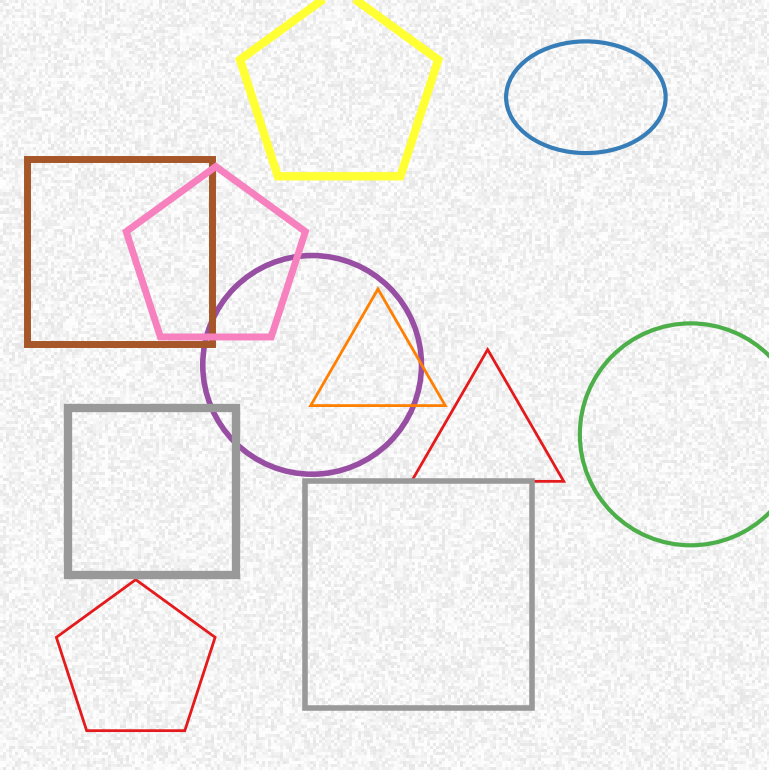[{"shape": "triangle", "thickness": 1, "radius": 0.57, "center": [0.633, 0.432]}, {"shape": "pentagon", "thickness": 1, "radius": 0.54, "center": [0.176, 0.139]}, {"shape": "oval", "thickness": 1.5, "radius": 0.52, "center": [0.761, 0.874]}, {"shape": "circle", "thickness": 1.5, "radius": 0.72, "center": [0.897, 0.436]}, {"shape": "circle", "thickness": 2, "radius": 0.71, "center": [0.405, 0.526]}, {"shape": "triangle", "thickness": 1, "radius": 0.5, "center": [0.491, 0.524]}, {"shape": "pentagon", "thickness": 3, "radius": 0.68, "center": [0.44, 0.881]}, {"shape": "square", "thickness": 2.5, "radius": 0.6, "center": [0.155, 0.673]}, {"shape": "pentagon", "thickness": 2.5, "radius": 0.61, "center": [0.28, 0.661]}, {"shape": "square", "thickness": 2, "radius": 0.74, "center": [0.544, 0.228]}, {"shape": "square", "thickness": 3, "radius": 0.54, "center": [0.198, 0.362]}]